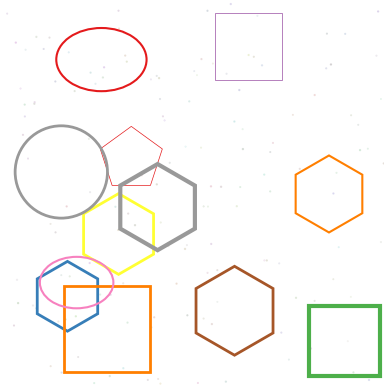[{"shape": "oval", "thickness": 1.5, "radius": 0.59, "center": [0.263, 0.845]}, {"shape": "pentagon", "thickness": 0.5, "radius": 0.42, "center": [0.341, 0.587]}, {"shape": "hexagon", "thickness": 2, "radius": 0.45, "center": [0.175, 0.23]}, {"shape": "square", "thickness": 3, "radius": 0.46, "center": [0.895, 0.115]}, {"shape": "square", "thickness": 0.5, "radius": 0.44, "center": [0.646, 0.879]}, {"shape": "square", "thickness": 2, "radius": 0.56, "center": [0.277, 0.146]}, {"shape": "hexagon", "thickness": 1.5, "radius": 0.5, "center": [0.855, 0.496]}, {"shape": "hexagon", "thickness": 2, "radius": 0.52, "center": [0.308, 0.392]}, {"shape": "hexagon", "thickness": 2, "radius": 0.58, "center": [0.609, 0.193]}, {"shape": "oval", "thickness": 1.5, "radius": 0.48, "center": [0.199, 0.266]}, {"shape": "hexagon", "thickness": 3, "radius": 0.56, "center": [0.409, 0.462]}, {"shape": "circle", "thickness": 2, "radius": 0.6, "center": [0.159, 0.553]}]